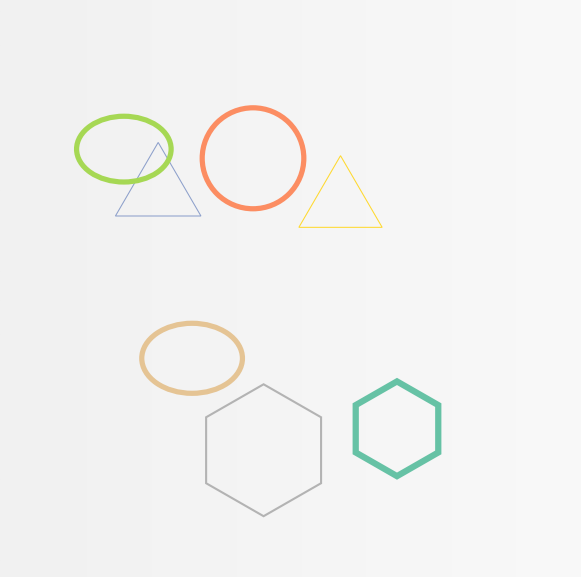[{"shape": "hexagon", "thickness": 3, "radius": 0.41, "center": [0.683, 0.257]}, {"shape": "circle", "thickness": 2.5, "radius": 0.44, "center": [0.435, 0.725]}, {"shape": "triangle", "thickness": 0.5, "radius": 0.42, "center": [0.272, 0.668]}, {"shape": "oval", "thickness": 2.5, "radius": 0.41, "center": [0.213, 0.741]}, {"shape": "triangle", "thickness": 0.5, "radius": 0.41, "center": [0.586, 0.647]}, {"shape": "oval", "thickness": 2.5, "radius": 0.43, "center": [0.33, 0.379]}, {"shape": "hexagon", "thickness": 1, "radius": 0.57, "center": [0.453, 0.219]}]